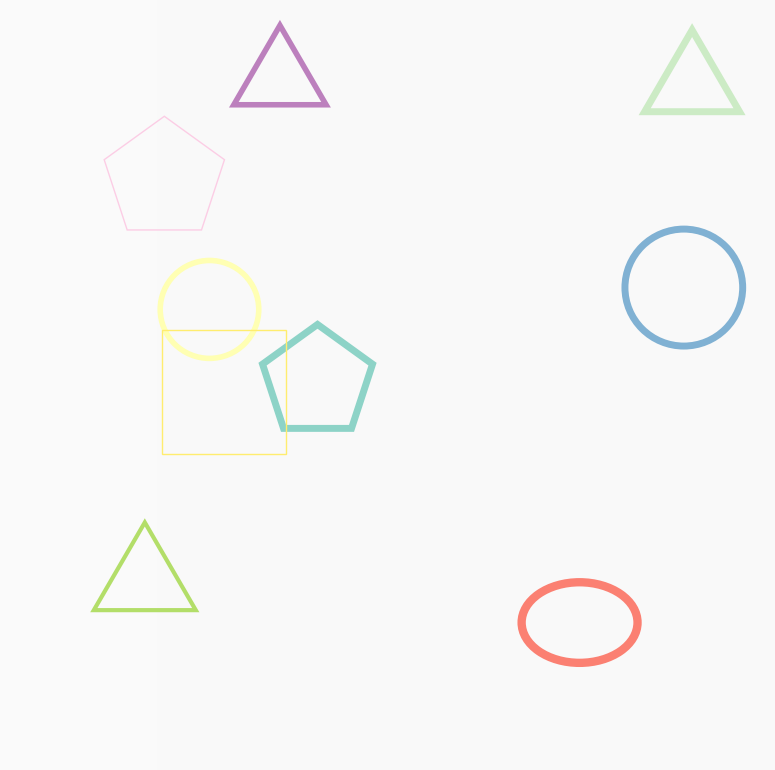[{"shape": "pentagon", "thickness": 2.5, "radius": 0.37, "center": [0.41, 0.504]}, {"shape": "circle", "thickness": 2, "radius": 0.32, "center": [0.27, 0.598]}, {"shape": "oval", "thickness": 3, "radius": 0.37, "center": [0.748, 0.191]}, {"shape": "circle", "thickness": 2.5, "radius": 0.38, "center": [0.882, 0.627]}, {"shape": "triangle", "thickness": 1.5, "radius": 0.38, "center": [0.187, 0.246]}, {"shape": "pentagon", "thickness": 0.5, "radius": 0.41, "center": [0.212, 0.767]}, {"shape": "triangle", "thickness": 2, "radius": 0.34, "center": [0.361, 0.898]}, {"shape": "triangle", "thickness": 2.5, "radius": 0.35, "center": [0.893, 0.89]}, {"shape": "square", "thickness": 0.5, "radius": 0.4, "center": [0.289, 0.491]}]